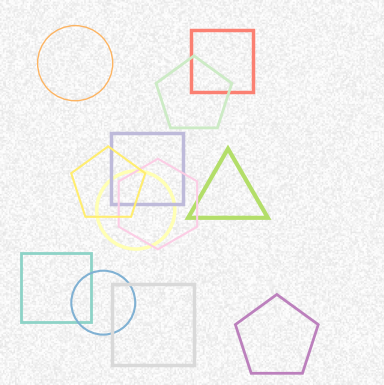[{"shape": "square", "thickness": 2, "radius": 0.45, "center": [0.146, 0.253]}, {"shape": "circle", "thickness": 2.5, "radius": 0.51, "center": [0.353, 0.455]}, {"shape": "square", "thickness": 2.5, "radius": 0.47, "center": [0.381, 0.562]}, {"shape": "square", "thickness": 2.5, "radius": 0.4, "center": [0.577, 0.841]}, {"shape": "circle", "thickness": 1.5, "radius": 0.42, "center": [0.268, 0.214]}, {"shape": "circle", "thickness": 1, "radius": 0.49, "center": [0.195, 0.836]}, {"shape": "triangle", "thickness": 3, "radius": 0.6, "center": [0.592, 0.494]}, {"shape": "hexagon", "thickness": 1.5, "radius": 0.59, "center": [0.41, 0.47]}, {"shape": "square", "thickness": 2.5, "radius": 0.53, "center": [0.398, 0.157]}, {"shape": "pentagon", "thickness": 2, "radius": 0.57, "center": [0.719, 0.122]}, {"shape": "pentagon", "thickness": 2, "radius": 0.52, "center": [0.504, 0.752]}, {"shape": "pentagon", "thickness": 1.5, "radius": 0.51, "center": [0.281, 0.519]}]